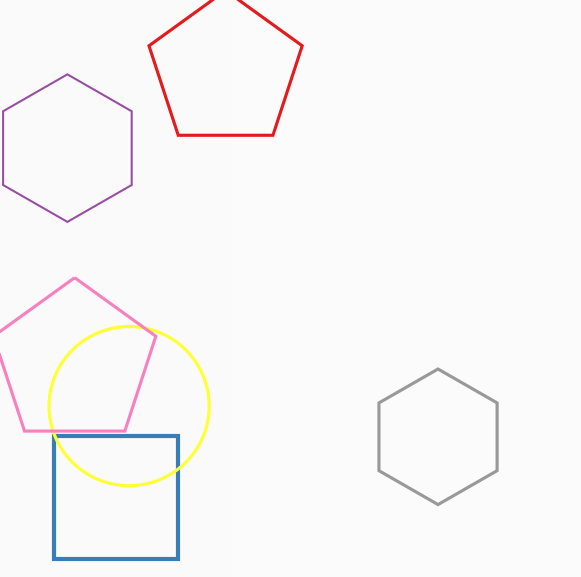[{"shape": "pentagon", "thickness": 1.5, "radius": 0.69, "center": [0.388, 0.877]}, {"shape": "square", "thickness": 2, "radius": 0.53, "center": [0.2, 0.137]}, {"shape": "hexagon", "thickness": 1, "radius": 0.64, "center": [0.116, 0.743]}, {"shape": "circle", "thickness": 1.5, "radius": 0.69, "center": [0.222, 0.296]}, {"shape": "pentagon", "thickness": 1.5, "radius": 0.73, "center": [0.128, 0.371]}, {"shape": "hexagon", "thickness": 1.5, "radius": 0.59, "center": [0.754, 0.243]}]